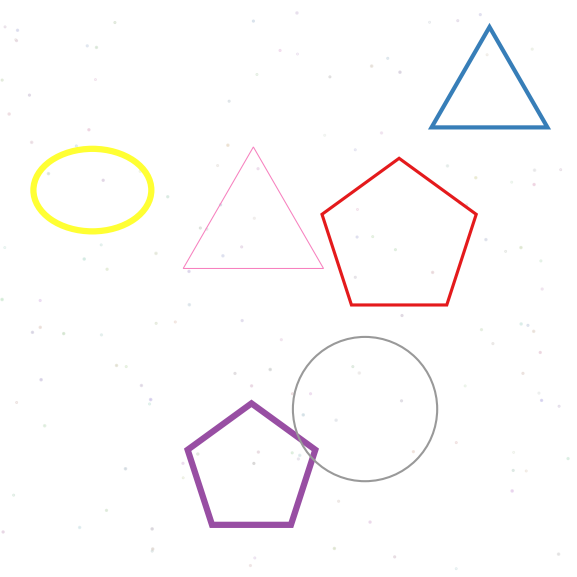[{"shape": "pentagon", "thickness": 1.5, "radius": 0.7, "center": [0.691, 0.585]}, {"shape": "triangle", "thickness": 2, "radius": 0.58, "center": [0.848, 0.836]}, {"shape": "pentagon", "thickness": 3, "radius": 0.58, "center": [0.435, 0.184]}, {"shape": "oval", "thickness": 3, "radius": 0.51, "center": [0.16, 0.67]}, {"shape": "triangle", "thickness": 0.5, "radius": 0.7, "center": [0.439, 0.604]}, {"shape": "circle", "thickness": 1, "radius": 0.62, "center": [0.632, 0.291]}]